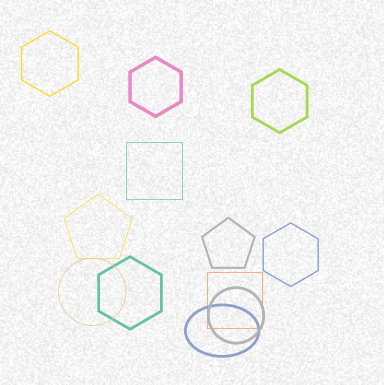[{"shape": "hexagon", "thickness": 2, "radius": 0.47, "center": [0.338, 0.239]}, {"shape": "square", "thickness": 0.5, "radius": 0.37, "center": [0.4, 0.556]}, {"shape": "square", "thickness": 0.5, "radius": 0.36, "center": [0.609, 0.22]}, {"shape": "hexagon", "thickness": 1, "radius": 0.41, "center": [0.755, 0.338]}, {"shape": "oval", "thickness": 2, "radius": 0.48, "center": [0.577, 0.141]}, {"shape": "hexagon", "thickness": 2.5, "radius": 0.38, "center": [0.404, 0.774]}, {"shape": "hexagon", "thickness": 2, "radius": 0.41, "center": [0.726, 0.737]}, {"shape": "hexagon", "thickness": 1, "radius": 0.43, "center": [0.13, 0.835]}, {"shape": "pentagon", "thickness": 0.5, "radius": 0.47, "center": [0.255, 0.403]}, {"shape": "circle", "thickness": 0.5, "radius": 0.44, "center": [0.24, 0.242]}, {"shape": "circle", "thickness": 2, "radius": 0.36, "center": [0.613, 0.181]}, {"shape": "pentagon", "thickness": 1.5, "radius": 0.36, "center": [0.593, 0.363]}]